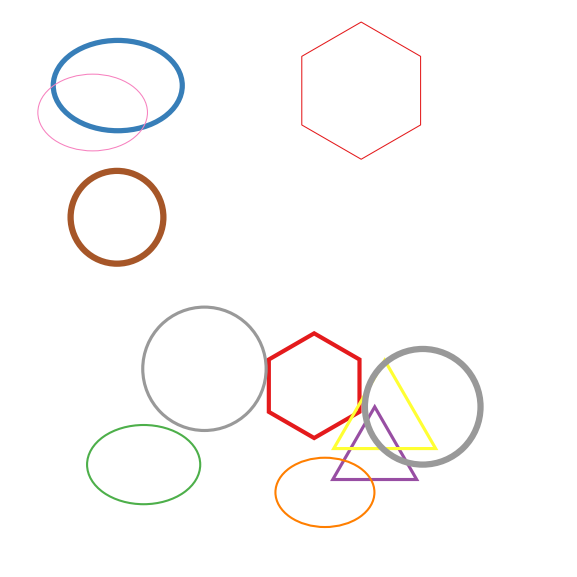[{"shape": "hexagon", "thickness": 2, "radius": 0.45, "center": [0.544, 0.331]}, {"shape": "hexagon", "thickness": 0.5, "radius": 0.59, "center": [0.625, 0.842]}, {"shape": "oval", "thickness": 2.5, "radius": 0.56, "center": [0.204, 0.851]}, {"shape": "oval", "thickness": 1, "radius": 0.49, "center": [0.249, 0.195]}, {"shape": "triangle", "thickness": 1.5, "radius": 0.42, "center": [0.649, 0.211]}, {"shape": "oval", "thickness": 1, "radius": 0.43, "center": [0.563, 0.147]}, {"shape": "triangle", "thickness": 1.5, "radius": 0.51, "center": [0.666, 0.273]}, {"shape": "circle", "thickness": 3, "radius": 0.4, "center": [0.203, 0.623]}, {"shape": "oval", "thickness": 0.5, "radius": 0.47, "center": [0.16, 0.804]}, {"shape": "circle", "thickness": 3, "radius": 0.5, "center": [0.732, 0.295]}, {"shape": "circle", "thickness": 1.5, "radius": 0.53, "center": [0.354, 0.361]}]